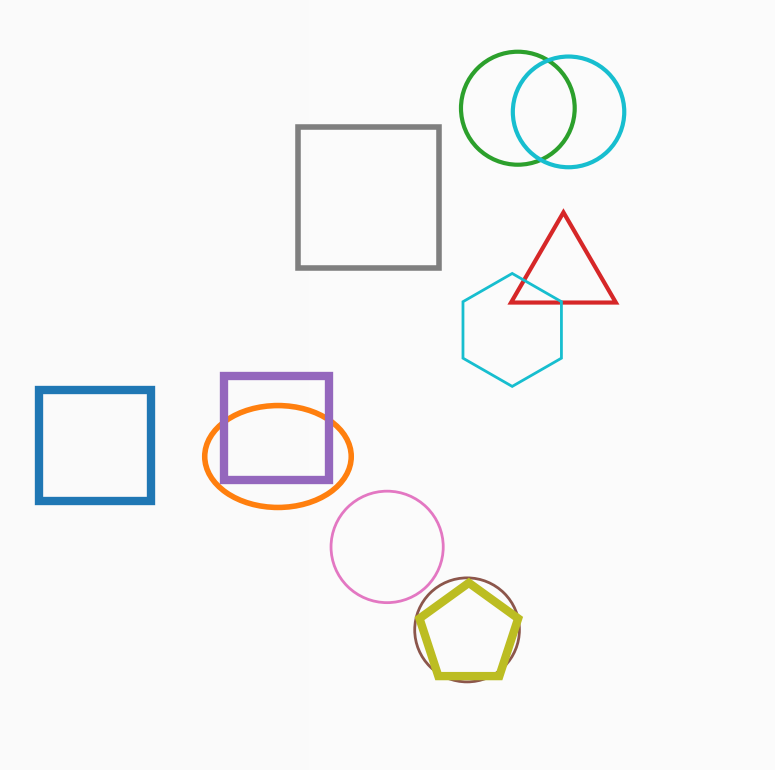[{"shape": "square", "thickness": 3, "radius": 0.36, "center": [0.122, 0.422]}, {"shape": "oval", "thickness": 2, "radius": 0.47, "center": [0.359, 0.407]}, {"shape": "circle", "thickness": 1.5, "radius": 0.37, "center": [0.668, 0.859]}, {"shape": "triangle", "thickness": 1.5, "radius": 0.39, "center": [0.727, 0.646]}, {"shape": "square", "thickness": 3, "radius": 0.34, "center": [0.357, 0.444]}, {"shape": "circle", "thickness": 1, "radius": 0.34, "center": [0.603, 0.182]}, {"shape": "circle", "thickness": 1, "radius": 0.36, "center": [0.5, 0.29]}, {"shape": "square", "thickness": 2, "radius": 0.46, "center": [0.475, 0.744]}, {"shape": "pentagon", "thickness": 3, "radius": 0.33, "center": [0.605, 0.176]}, {"shape": "hexagon", "thickness": 1, "radius": 0.37, "center": [0.661, 0.572]}, {"shape": "circle", "thickness": 1.5, "radius": 0.36, "center": [0.734, 0.855]}]